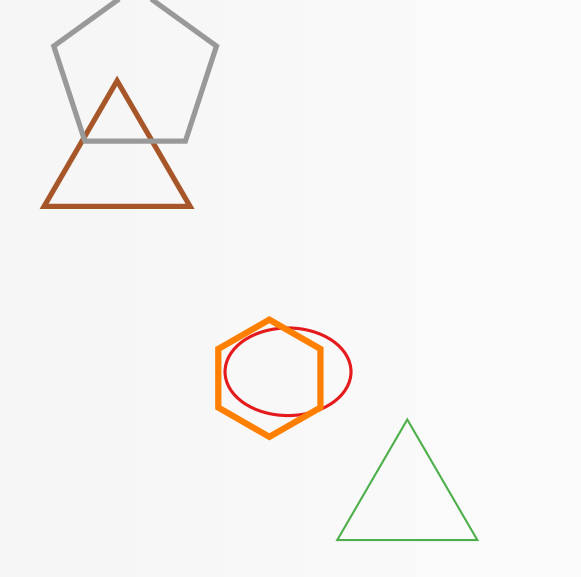[{"shape": "oval", "thickness": 1.5, "radius": 0.54, "center": [0.496, 0.355]}, {"shape": "triangle", "thickness": 1, "radius": 0.7, "center": [0.701, 0.134]}, {"shape": "hexagon", "thickness": 3, "radius": 0.51, "center": [0.463, 0.344]}, {"shape": "triangle", "thickness": 2.5, "radius": 0.72, "center": [0.201, 0.714]}, {"shape": "pentagon", "thickness": 2.5, "radius": 0.74, "center": [0.232, 0.874]}]